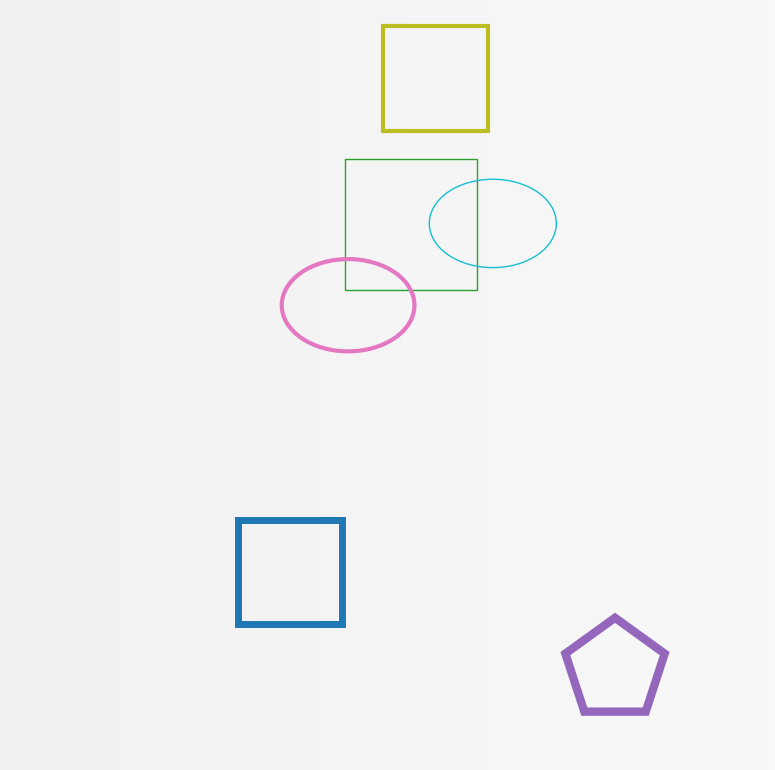[{"shape": "square", "thickness": 2.5, "radius": 0.34, "center": [0.374, 0.257]}, {"shape": "square", "thickness": 0.5, "radius": 0.43, "center": [0.531, 0.709]}, {"shape": "pentagon", "thickness": 3, "radius": 0.34, "center": [0.794, 0.13]}, {"shape": "oval", "thickness": 1.5, "radius": 0.43, "center": [0.449, 0.604]}, {"shape": "square", "thickness": 1.5, "radius": 0.34, "center": [0.562, 0.898]}, {"shape": "oval", "thickness": 0.5, "radius": 0.41, "center": [0.636, 0.71]}]